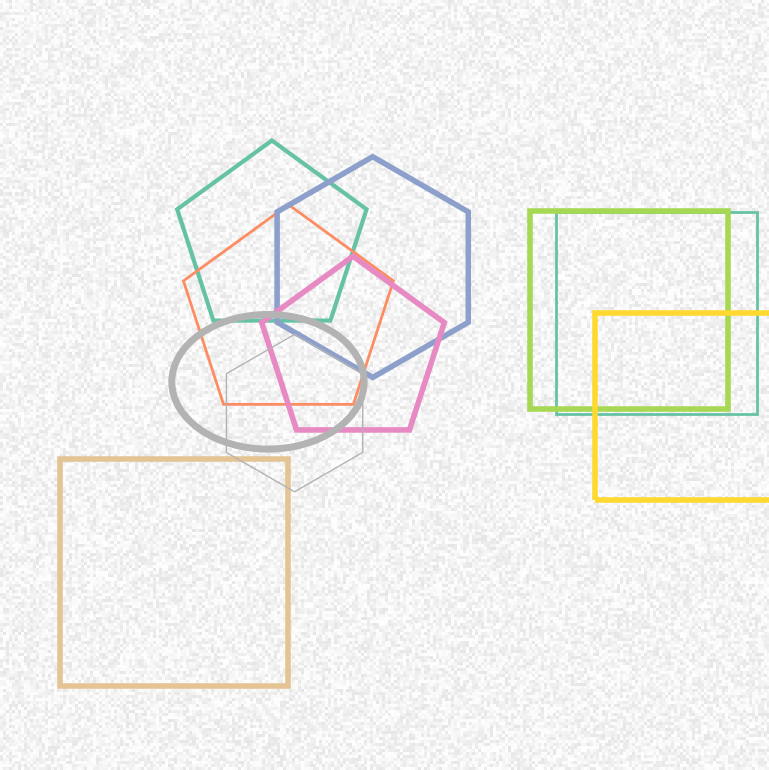[{"shape": "pentagon", "thickness": 1.5, "radius": 0.65, "center": [0.353, 0.688]}, {"shape": "square", "thickness": 1, "radius": 0.65, "center": [0.853, 0.593]}, {"shape": "pentagon", "thickness": 1, "radius": 0.72, "center": [0.375, 0.591]}, {"shape": "hexagon", "thickness": 2, "radius": 0.72, "center": [0.484, 0.653]}, {"shape": "pentagon", "thickness": 2, "radius": 0.62, "center": [0.458, 0.543]}, {"shape": "square", "thickness": 2, "radius": 0.64, "center": [0.817, 0.597]}, {"shape": "square", "thickness": 2, "radius": 0.61, "center": [0.893, 0.472]}, {"shape": "square", "thickness": 2, "radius": 0.74, "center": [0.226, 0.257]}, {"shape": "hexagon", "thickness": 0.5, "radius": 0.51, "center": [0.383, 0.464]}, {"shape": "oval", "thickness": 2.5, "radius": 0.62, "center": [0.348, 0.504]}]